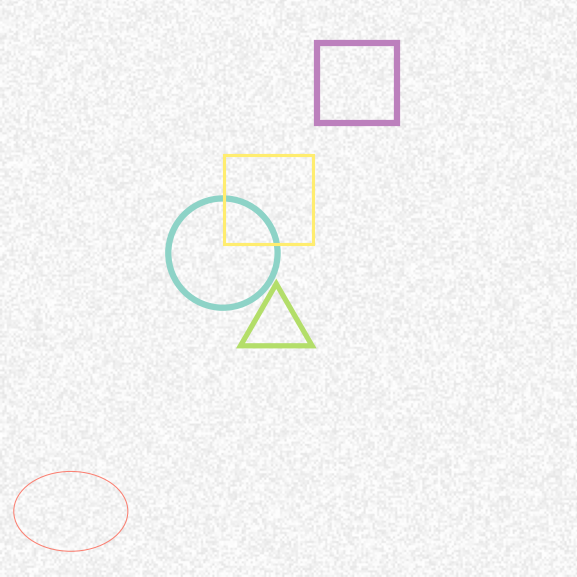[{"shape": "circle", "thickness": 3, "radius": 0.47, "center": [0.386, 0.561]}, {"shape": "oval", "thickness": 0.5, "radius": 0.49, "center": [0.123, 0.114]}, {"shape": "triangle", "thickness": 2.5, "radius": 0.36, "center": [0.478, 0.436]}, {"shape": "square", "thickness": 3, "radius": 0.34, "center": [0.618, 0.856]}, {"shape": "square", "thickness": 1.5, "radius": 0.39, "center": [0.465, 0.654]}]